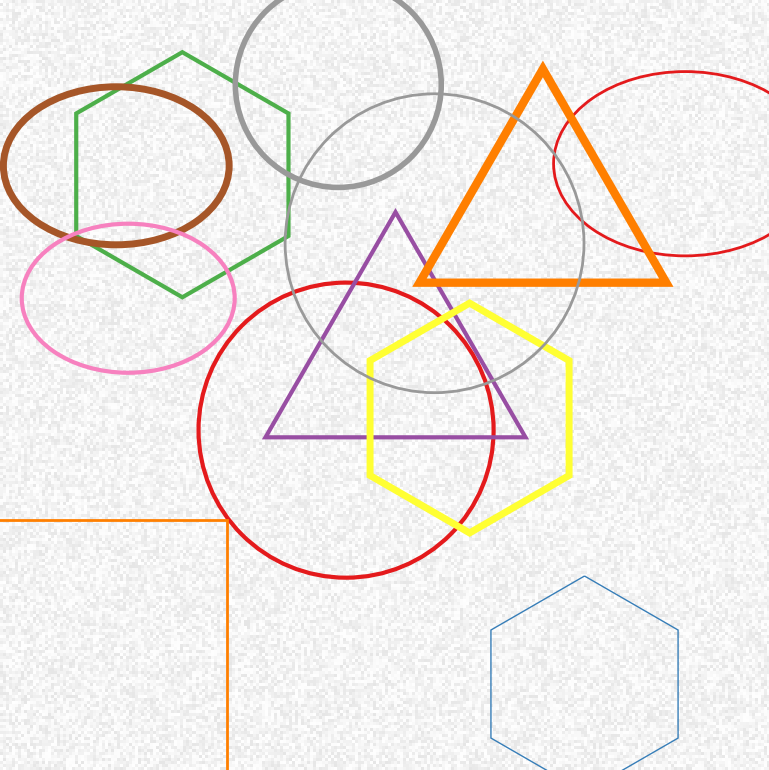[{"shape": "oval", "thickness": 1, "radius": 0.85, "center": [0.89, 0.787]}, {"shape": "circle", "thickness": 1.5, "radius": 0.96, "center": [0.449, 0.441]}, {"shape": "hexagon", "thickness": 0.5, "radius": 0.7, "center": [0.759, 0.112]}, {"shape": "hexagon", "thickness": 1.5, "radius": 0.8, "center": [0.237, 0.773]}, {"shape": "triangle", "thickness": 1.5, "radius": 0.97, "center": [0.514, 0.53]}, {"shape": "triangle", "thickness": 3, "radius": 0.93, "center": [0.705, 0.725]}, {"shape": "square", "thickness": 1, "radius": 0.89, "center": [0.117, 0.147]}, {"shape": "hexagon", "thickness": 2.5, "radius": 0.75, "center": [0.61, 0.457]}, {"shape": "oval", "thickness": 2.5, "radius": 0.73, "center": [0.151, 0.785]}, {"shape": "oval", "thickness": 1.5, "radius": 0.69, "center": [0.167, 0.613]}, {"shape": "circle", "thickness": 2, "radius": 0.67, "center": [0.439, 0.89]}, {"shape": "circle", "thickness": 1, "radius": 0.97, "center": [0.564, 0.684]}]